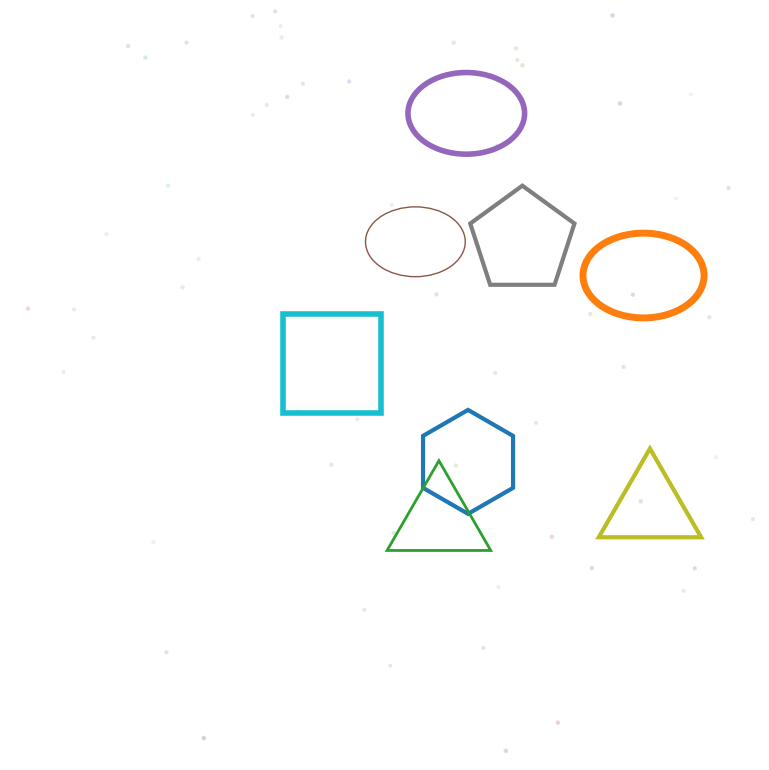[{"shape": "hexagon", "thickness": 1.5, "radius": 0.34, "center": [0.608, 0.4]}, {"shape": "oval", "thickness": 2.5, "radius": 0.39, "center": [0.836, 0.642]}, {"shape": "triangle", "thickness": 1, "radius": 0.39, "center": [0.57, 0.324]}, {"shape": "oval", "thickness": 2, "radius": 0.38, "center": [0.606, 0.853]}, {"shape": "oval", "thickness": 0.5, "radius": 0.32, "center": [0.539, 0.686]}, {"shape": "pentagon", "thickness": 1.5, "radius": 0.36, "center": [0.678, 0.688]}, {"shape": "triangle", "thickness": 1.5, "radius": 0.38, "center": [0.844, 0.341]}, {"shape": "square", "thickness": 2, "radius": 0.32, "center": [0.431, 0.528]}]